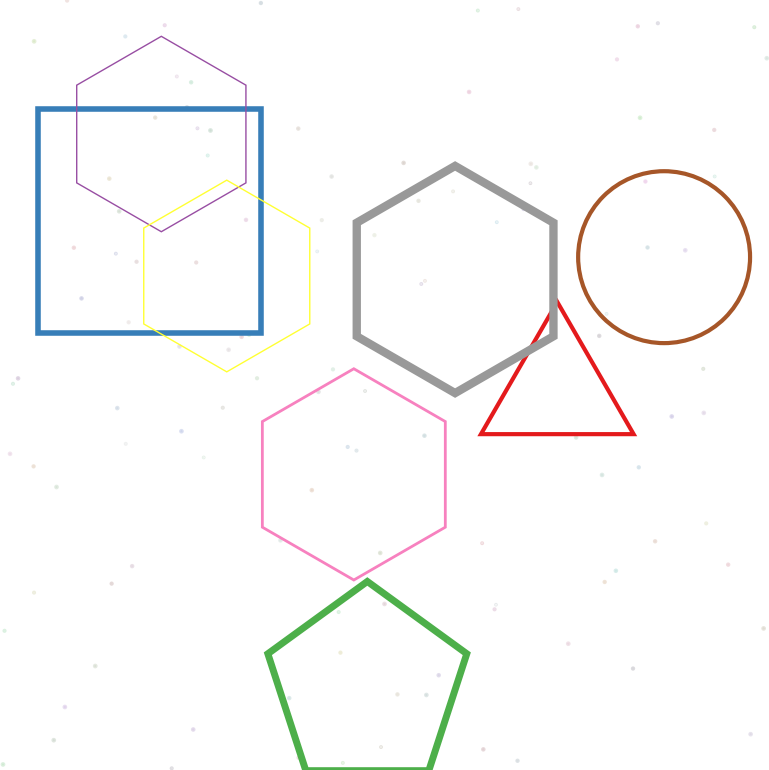[{"shape": "triangle", "thickness": 1.5, "radius": 0.57, "center": [0.724, 0.493]}, {"shape": "square", "thickness": 2, "radius": 0.72, "center": [0.194, 0.713]}, {"shape": "pentagon", "thickness": 2.5, "radius": 0.68, "center": [0.477, 0.109]}, {"shape": "hexagon", "thickness": 0.5, "radius": 0.63, "center": [0.21, 0.826]}, {"shape": "hexagon", "thickness": 0.5, "radius": 0.62, "center": [0.294, 0.642]}, {"shape": "circle", "thickness": 1.5, "radius": 0.56, "center": [0.862, 0.666]}, {"shape": "hexagon", "thickness": 1, "radius": 0.69, "center": [0.46, 0.384]}, {"shape": "hexagon", "thickness": 3, "radius": 0.74, "center": [0.591, 0.637]}]